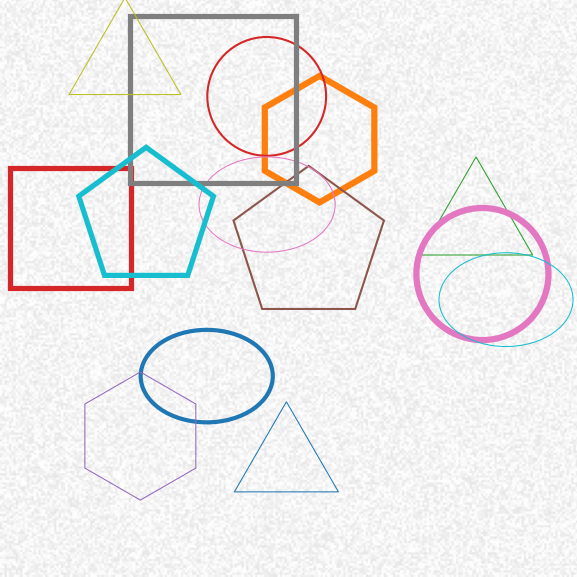[{"shape": "triangle", "thickness": 0.5, "radius": 0.52, "center": [0.496, 0.199]}, {"shape": "oval", "thickness": 2, "radius": 0.57, "center": [0.358, 0.348]}, {"shape": "hexagon", "thickness": 3, "radius": 0.55, "center": [0.553, 0.758]}, {"shape": "triangle", "thickness": 0.5, "radius": 0.57, "center": [0.824, 0.614]}, {"shape": "circle", "thickness": 1, "radius": 0.51, "center": [0.462, 0.832]}, {"shape": "square", "thickness": 2.5, "radius": 0.52, "center": [0.122, 0.604]}, {"shape": "hexagon", "thickness": 0.5, "radius": 0.55, "center": [0.243, 0.244]}, {"shape": "pentagon", "thickness": 1, "radius": 0.68, "center": [0.535, 0.575]}, {"shape": "circle", "thickness": 3, "radius": 0.57, "center": [0.835, 0.525]}, {"shape": "oval", "thickness": 0.5, "radius": 0.59, "center": [0.462, 0.645]}, {"shape": "square", "thickness": 2.5, "radius": 0.72, "center": [0.369, 0.827]}, {"shape": "triangle", "thickness": 0.5, "radius": 0.56, "center": [0.216, 0.891]}, {"shape": "pentagon", "thickness": 2.5, "radius": 0.61, "center": [0.253, 0.621]}, {"shape": "oval", "thickness": 0.5, "radius": 0.58, "center": [0.876, 0.48]}]